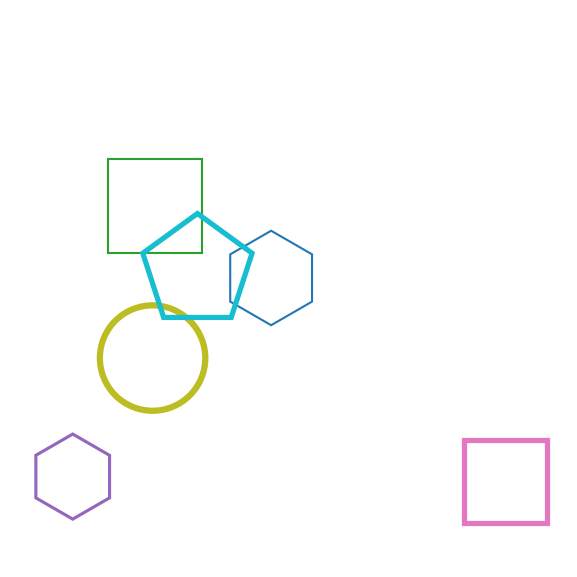[{"shape": "hexagon", "thickness": 1, "radius": 0.41, "center": [0.47, 0.518]}, {"shape": "square", "thickness": 1, "radius": 0.4, "center": [0.268, 0.642]}, {"shape": "hexagon", "thickness": 1.5, "radius": 0.37, "center": [0.126, 0.174]}, {"shape": "square", "thickness": 2.5, "radius": 0.36, "center": [0.875, 0.165]}, {"shape": "circle", "thickness": 3, "radius": 0.46, "center": [0.264, 0.379]}, {"shape": "pentagon", "thickness": 2.5, "radius": 0.5, "center": [0.342, 0.53]}]